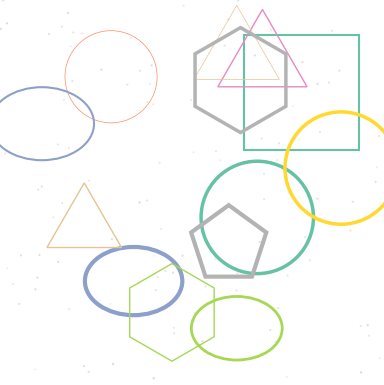[{"shape": "square", "thickness": 1.5, "radius": 0.75, "center": [0.783, 0.76]}, {"shape": "circle", "thickness": 2.5, "radius": 0.73, "center": [0.668, 0.435]}, {"shape": "circle", "thickness": 0.5, "radius": 0.6, "center": [0.288, 0.801]}, {"shape": "oval", "thickness": 1.5, "radius": 0.68, "center": [0.109, 0.679]}, {"shape": "oval", "thickness": 3, "radius": 0.63, "center": [0.347, 0.27]}, {"shape": "triangle", "thickness": 1, "radius": 0.67, "center": [0.682, 0.841]}, {"shape": "oval", "thickness": 2, "radius": 0.59, "center": [0.615, 0.147]}, {"shape": "hexagon", "thickness": 1, "radius": 0.63, "center": [0.447, 0.189]}, {"shape": "circle", "thickness": 2.5, "radius": 0.73, "center": [0.886, 0.563]}, {"shape": "triangle", "thickness": 1, "radius": 0.56, "center": [0.219, 0.413]}, {"shape": "triangle", "thickness": 0.5, "radius": 0.64, "center": [0.615, 0.858]}, {"shape": "hexagon", "thickness": 2.5, "radius": 0.68, "center": [0.625, 0.792]}, {"shape": "pentagon", "thickness": 3, "radius": 0.51, "center": [0.594, 0.364]}]